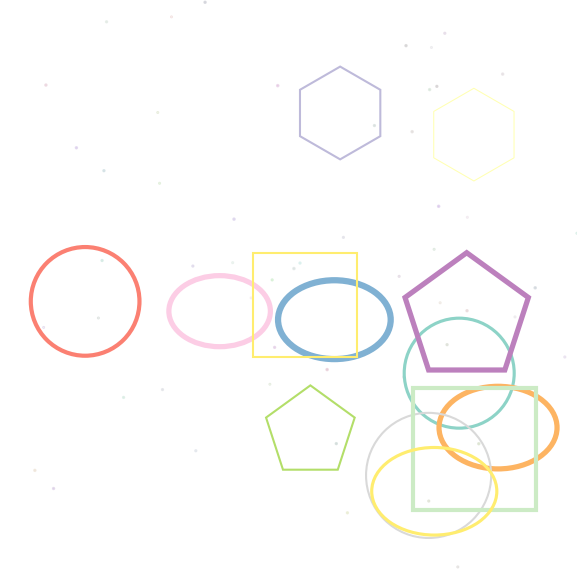[{"shape": "circle", "thickness": 1.5, "radius": 0.48, "center": [0.795, 0.353]}, {"shape": "hexagon", "thickness": 0.5, "radius": 0.4, "center": [0.821, 0.766]}, {"shape": "hexagon", "thickness": 1, "radius": 0.4, "center": [0.589, 0.804]}, {"shape": "circle", "thickness": 2, "radius": 0.47, "center": [0.147, 0.477]}, {"shape": "oval", "thickness": 3, "radius": 0.49, "center": [0.579, 0.446]}, {"shape": "oval", "thickness": 2.5, "radius": 0.51, "center": [0.862, 0.259]}, {"shape": "pentagon", "thickness": 1, "radius": 0.4, "center": [0.537, 0.251]}, {"shape": "oval", "thickness": 2.5, "radius": 0.44, "center": [0.38, 0.46]}, {"shape": "circle", "thickness": 1, "radius": 0.54, "center": [0.742, 0.176]}, {"shape": "pentagon", "thickness": 2.5, "radius": 0.56, "center": [0.808, 0.449]}, {"shape": "square", "thickness": 2, "radius": 0.53, "center": [0.821, 0.222]}, {"shape": "square", "thickness": 1, "radius": 0.45, "center": [0.528, 0.47]}, {"shape": "oval", "thickness": 1.5, "radius": 0.54, "center": [0.752, 0.148]}]